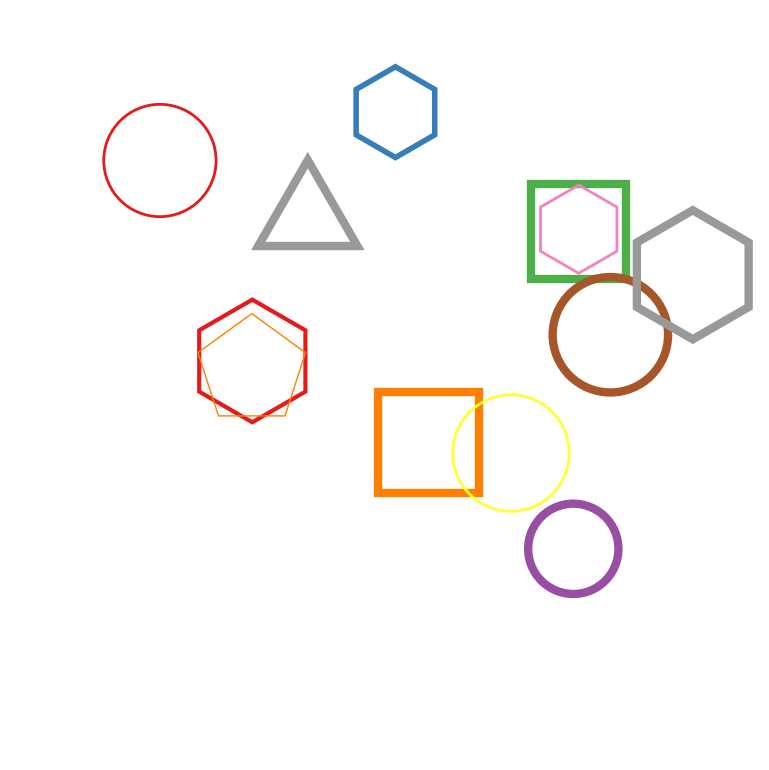[{"shape": "hexagon", "thickness": 1.5, "radius": 0.4, "center": [0.328, 0.531]}, {"shape": "circle", "thickness": 1, "radius": 0.36, "center": [0.208, 0.792]}, {"shape": "hexagon", "thickness": 2, "radius": 0.29, "center": [0.514, 0.854]}, {"shape": "square", "thickness": 3, "radius": 0.31, "center": [0.751, 0.699]}, {"shape": "circle", "thickness": 3, "radius": 0.29, "center": [0.745, 0.287]}, {"shape": "pentagon", "thickness": 0.5, "radius": 0.37, "center": [0.327, 0.519]}, {"shape": "square", "thickness": 3, "radius": 0.33, "center": [0.556, 0.426]}, {"shape": "circle", "thickness": 1, "radius": 0.38, "center": [0.664, 0.412]}, {"shape": "circle", "thickness": 3, "radius": 0.37, "center": [0.793, 0.565]}, {"shape": "hexagon", "thickness": 1, "radius": 0.29, "center": [0.752, 0.702]}, {"shape": "hexagon", "thickness": 3, "radius": 0.42, "center": [0.9, 0.643]}, {"shape": "triangle", "thickness": 3, "radius": 0.37, "center": [0.4, 0.718]}]